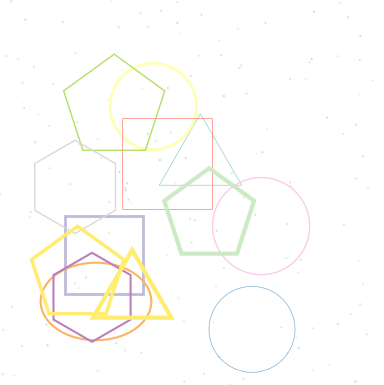[{"shape": "triangle", "thickness": 0.5, "radius": 0.62, "center": [0.521, 0.581]}, {"shape": "circle", "thickness": 2, "radius": 0.56, "center": [0.398, 0.724]}, {"shape": "square", "thickness": 2, "radius": 0.51, "center": [0.271, 0.338]}, {"shape": "square", "thickness": 0.5, "radius": 0.59, "center": [0.434, 0.575]}, {"shape": "circle", "thickness": 0.5, "radius": 0.56, "center": [0.655, 0.145]}, {"shape": "oval", "thickness": 1.5, "radius": 0.72, "center": [0.249, 0.217]}, {"shape": "pentagon", "thickness": 1, "radius": 0.69, "center": [0.297, 0.721]}, {"shape": "circle", "thickness": 1, "radius": 0.63, "center": [0.678, 0.413]}, {"shape": "hexagon", "thickness": 1, "radius": 0.61, "center": [0.195, 0.515]}, {"shape": "hexagon", "thickness": 1.5, "radius": 0.58, "center": [0.239, 0.228]}, {"shape": "pentagon", "thickness": 3, "radius": 0.61, "center": [0.543, 0.44]}, {"shape": "triangle", "thickness": 3, "radius": 0.59, "center": [0.343, 0.234]}, {"shape": "pentagon", "thickness": 2.5, "radius": 0.63, "center": [0.202, 0.287]}]